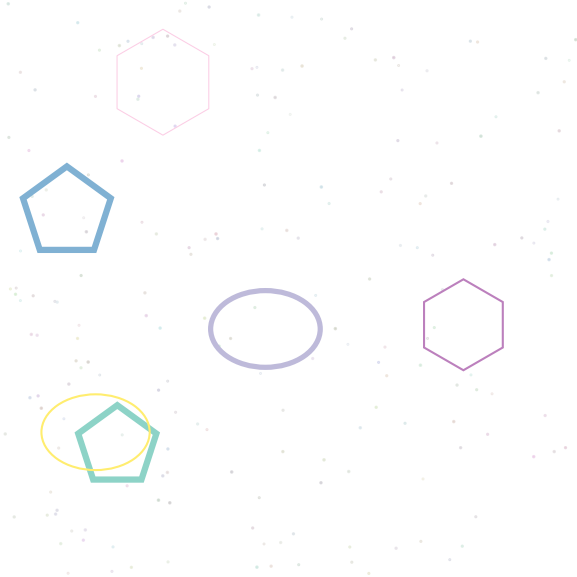[{"shape": "pentagon", "thickness": 3, "radius": 0.36, "center": [0.203, 0.226]}, {"shape": "oval", "thickness": 2.5, "radius": 0.47, "center": [0.46, 0.43]}, {"shape": "pentagon", "thickness": 3, "radius": 0.4, "center": [0.116, 0.631]}, {"shape": "hexagon", "thickness": 0.5, "radius": 0.46, "center": [0.282, 0.857]}, {"shape": "hexagon", "thickness": 1, "radius": 0.39, "center": [0.802, 0.437]}, {"shape": "oval", "thickness": 1, "radius": 0.47, "center": [0.165, 0.251]}]